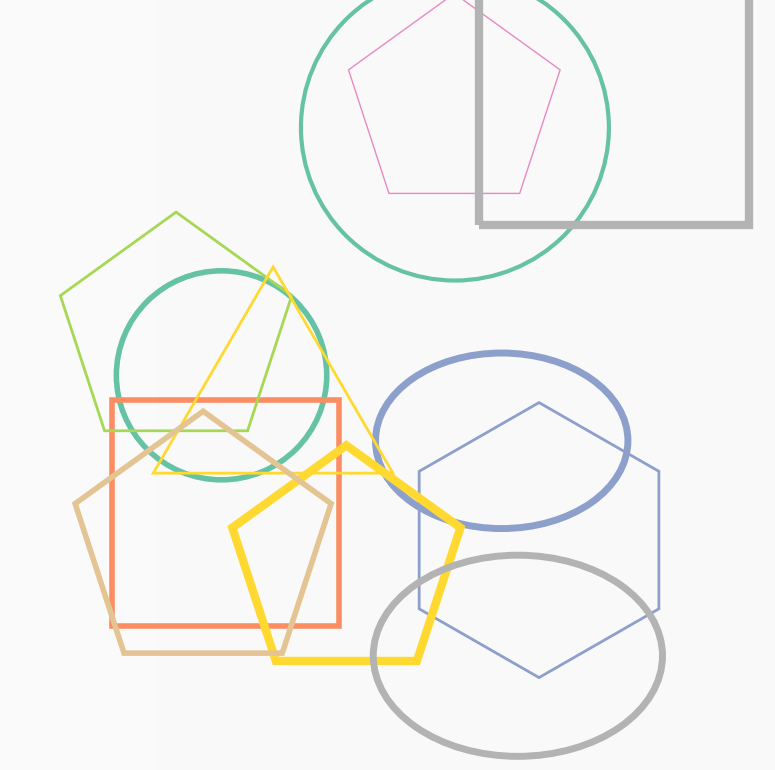[{"shape": "circle", "thickness": 1.5, "radius": 0.99, "center": [0.587, 0.834]}, {"shape": "circle", "thickness": 2, "radius": 0.68, "center": [0.286, 0.513]}, {"shape": "square", "thickness": 2, "radius": 0.73, "center": [0.291, 0.334]}, {"shape": "hexagon", "thickness": 1, "radius": 0.89, "center": [0.696, 0.299]}, {"shape": "oval", "thickness": 2.5, "radius": 0.81, "center": [0.647, 0.428]}, {"shape": "pentagon", "thickness": 0.5, "radius": 0.72, "center": [0.586, 0.865]}, {"shape": "pentagon", "thickness": 1, "radius": 0.78, "center": [0.227, 0.568]}, {"shape": "pentagon", "thickness": 3, "radius": 0.77, "center": [0.447, 0.267]}, {"shape": "triangle", "thickness": 1, "radius": 0.89, "center": [0.352, 0.475]}, {"shape": "pentagon", "thickness": 2, "radius": 0.87, "center": [0.262, 0.292]}, {"shape": "square", "thickness": 3, "radius": 0.87, "center": [0.792, 0.882]}, {"shape": "oval", "thickness": 2.5, "radius": 0.93, "center": [0.668, 0.148]}]